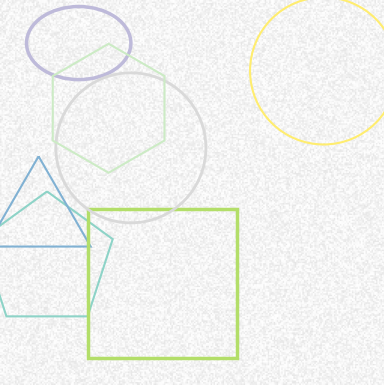[{"shape": "pentagon", "thickness": 1.5, "radius": 0.9, "center": [0.122, 0.323]}, {"shape": "oval", "thickness": 2.5, "radius": 0.68, "center": [0.204, 0.888]}, {"shape": "triangle", "thickness": 1.5, "radius": 0.78, "center": [0.1, 0.438]}, {"shape": "square", "thickness": 2.5, "radius": 0.97, "center": [0.421, 0.263]}, {"shape": "circle", "thickness": 2, "radius": 0.97, "center": [0.34, 0.616]}, {"shape": "hexagon", "thickness": 1.5, "radius": 0.84, "center": [0.282, 0.719]}, {"shape": "circle", "thickness": 1.5, "radius": 0.96, "center": [0.841, 0.816]}]